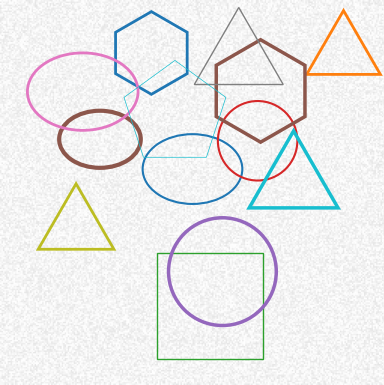[{"shape": "hexagon", "thickness": 2, "radius": 0.54, "center": [0.393, 0.862]}, {"shape": "oval", "thickness": 1.5, "radius": 0.65, "center": [0.5, 0.561]}, {"shape": "triangle", "thickness": 2, "radius": 0.55, "center": [0.892, 0.862]}, {"shape": "square", "thickness": 1, "radius": 0.69, "center": [0.546, 0.206]}, {"shape": "circle", "thickness": 1.5, "radius": 0.52, "center": [0.669, 0.634]}, {"shape": "circle", "thickness": 2.5, "radius": 0.7, "center": [0.578, 0.294]}, {"shape": "oval", "thickness": 3, "radius": 0.53, "center": [0.26, 0.638]}, {"shape": "hexagon", "thickness": 2.5, "radius": 0.67, "center": [0.677, 0.764]}, {"shape": "oval", "thickness": 2, "radius": 0.72, "center": [0.215, 0.762]}, {"shape": "triangle", "thickness": 1, "radius": 0.67, "center": [0.62, 0.847]}, {"shape": "triangle", "thickness": 2, "radius": 0.57, "center": [0.198, 0.409]}, {"shape": "pentagon", "thickness": 0.5, "radius": 0.7, "center": [0.454, 0.704]}, {"shape": "triangle", "thickness": 2.5, "radius": 0.67, "center": [0.763, 0.527]}]